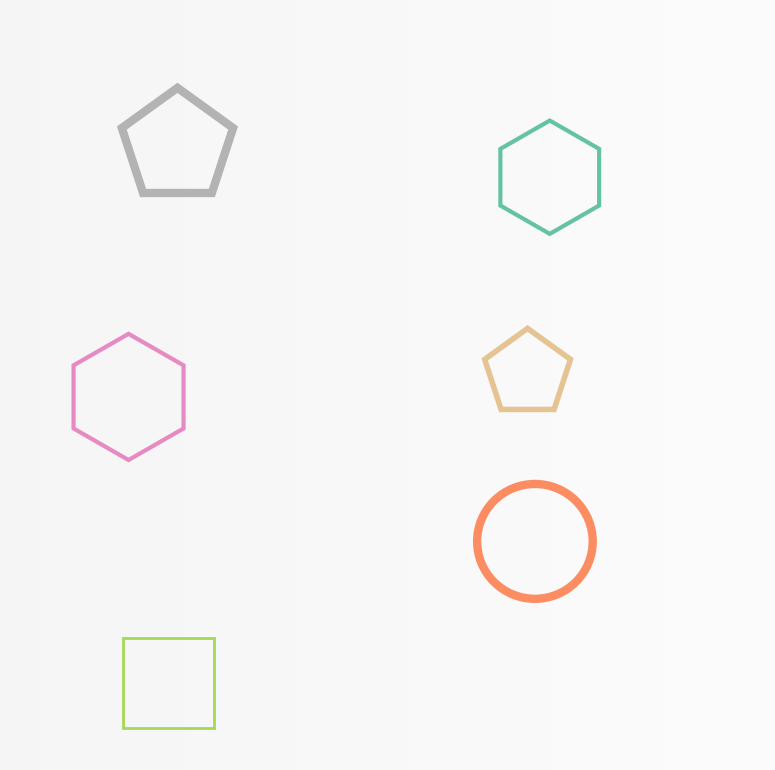[{"shape": "hexagon", "thickness": 1.5, "radius": 0.37, "center": [0.709, 0.77]}, {"shape": "circle", "thickness": 3, "radius": 0.37, "center": [0.69, 0.297]}, {"shape": "hexagon", "thickness": 1.5, "radius": 0.41, "center": [0.166, 0.485]}, {"shape": "square", "thickness": 1, "radius": 0.29, "center": [0.217, 0.113]}, {"shape": "pentagon", "thickness": 2, "radius": 0.29, "center": [0.681, 0.515]}, {"shape": "pentagon", "thickness": 3, "radius": 0.38, "center": [0.229, 0.81]}]